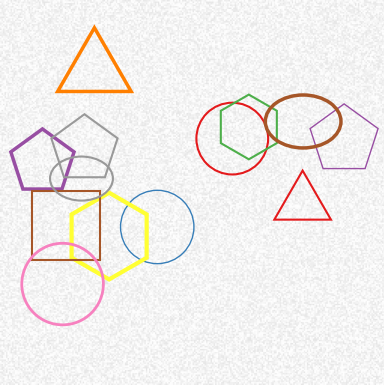[{"shape": "triangle", "thickness": 1.5, "radius": 0.42, "center": [0.786, 0.472]}, {"shape": "circle", "thickness": 1.5, "radius": 0.47, "center": [0.603, 0.64]}, {"shape": "circle", "thickness": 1, "radius": 0.48, "center": [0.408, 0.41]}, {"shape": "hexagon", "thickness": 1.5, "radius": 0.42, "center": [0.646, 0.67]}, {"shape": "pentagon", "thickness": 1, "radius": 0.46, "center": [0.894, 0.637]}, {"shape": "pentagon", "thickness": 2.5, "radius": 0.43, "center": [0.11, 0.579]}, {"shape": "triangle", "thickness": 2.5, "radius": 0.55, "center": [0.245, 0.818]}, {"shape": "hexagon", "thickness": 3, "radius": 0.56, "center": [0.283, 0.387]}, {"shape": "square", "thickness": 1.5, "radius": 0.44, "center": [0.172, 0.414]}, {"shape": "oval", "thickness": 2.5, "radius": 0.49, "center": [0.787, 0.684]}, {"shape": "circle", "thickness": 2, "radius": 0.53, "center": [0.163, 0.262]}, {"shape": "oval", "thickness": 1.5, "radius": 0.41, "center": [0.212, 0.536]}, {"shape": "pentagon", "thickness": 1.5, "radius": 0.45, "center": [0.219, 0.613]}]